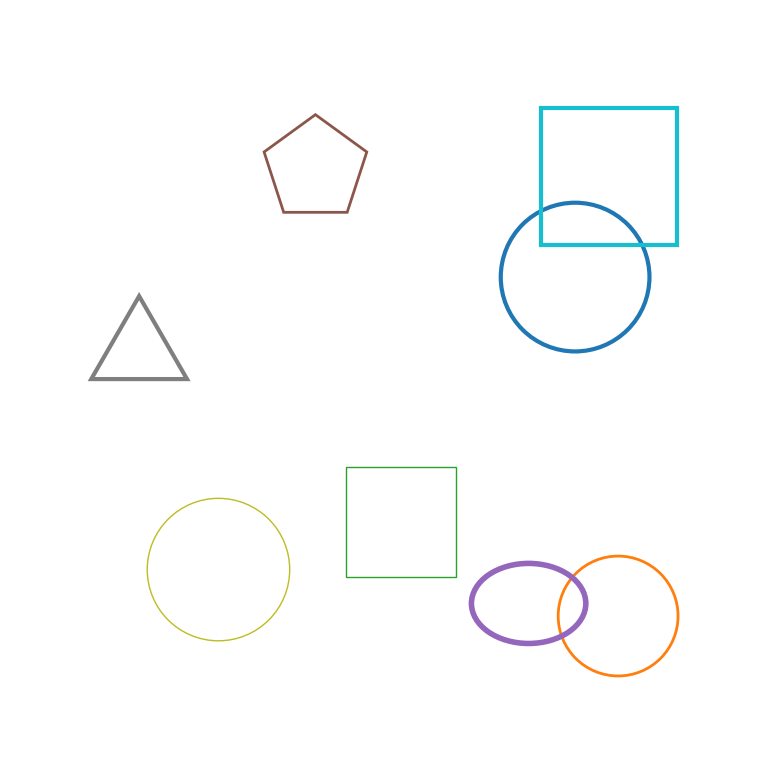[{"shape": "circle", "thickness": 1.5, "radius": 0.48, "center": [0.747, 0.64]}, {"shape": "circle", "thickness": 1, "radius": 0.39, "center": [0.803, 0.2]}, {"shape": "square", "thickness": 0.5, "radius": 0.36, "center": [0.521, 0.322]}, {"shape": "oval", "thickness": 2, "radius": 0.37, "center": [0.687, 0.216]}, {"shape": "pentagon", "thickness": 1, "radius": 0.35, "center": [0.41, 0.781]}, {"shape": "triangle", "thickness": 1.5, "radius": 0.36, "center": [0.181, 0.544]}, {"shape": "circle", "thickness": 0.5, "radius": 0.46, "center": [0.284, 0.26]}, {"shape": "square", "thickness": 1.5, "radius": 0.44, "center": [0.791, 0.771]}]